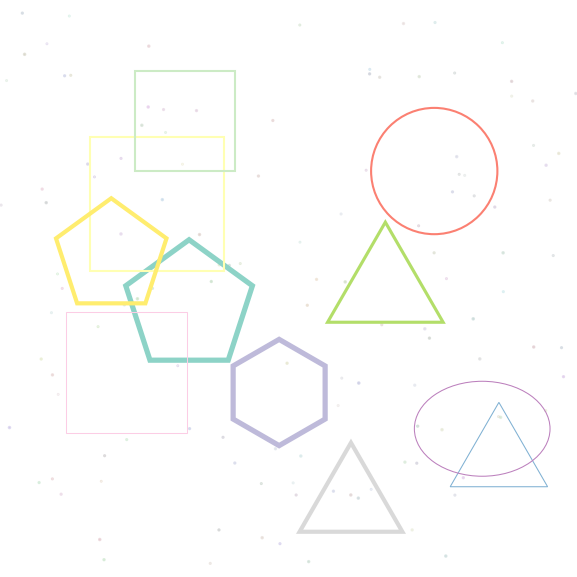[{"shape": "pentagon", "thickness": 2.5, "radius": 0.58, "center": [0.327, 0.469]}, {"shape": "square", "thickness": 1, "radius": 0.58, "center": [0.271, 0.645]}, {"shape": "hexagon", "thickness": 2.5, "radius": 0.46, "center": [0.483, 0.319]}, {"shape": "circle", "thickness": 1, "radius": 0.55, "center": [0.752, 0.703]}, {"shape": "triangle", "thickness": 0.5, "radius": 0.49, "center": [0.864, 0.205]}, {"shape": "triangle", "thickness": 1.5, "radius": 0.58, "center": [0.667, 0.499]}, {"shape": "square", "thickness": 0.5, "radius": 0.52, "center": [0.219, 0.354]}, {"shape": "triangle", "thickness": 2, "radius": 0.51, "center": [0.608, 0.13]}, {"shape": "oval", "thickness": 0.5, "radius": 0.59, "center": [0.835, 0.257]}, {"shape": "square", "thickness": 1, "radius": 0.43, "center": [0.321, 0.79]}, {"shape": "pentagon", "thickness": 2, "radius": 0.5, "center": [0.193, 0.555]}]